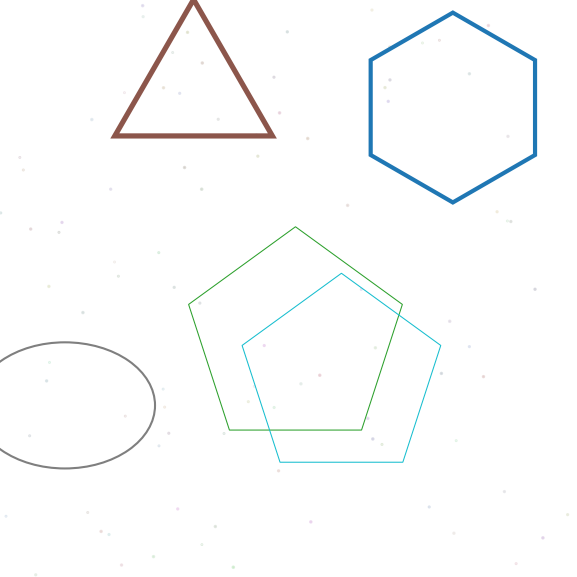[{"shape": "hexagon", "thickness": 2, "radius": 0.82, "center": [0.784, 0.813]}, {"shape": "pentagon", "thickness": 0.5, "radius": 0.97, "center": [0.512, 0.412]}, {"shape": "triangle", "thickness": 2.5, "radius": 0.79, "center": [0.335, 0.843]}, {"shape": "oval", "thickness": 1, "radius": 0.78, "center": [0.112, 0.297]}, {"shape": "pentagon", "thickness": 0.5, "radius": 0.9, "center": [0.591, 0.345]}]